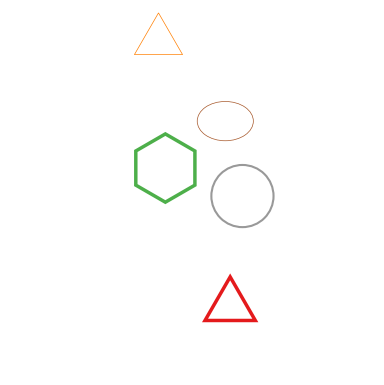[{"shape": "triangle", "thickness": 2.5, "radius": 0.38, "center": [0.598, 0.205]}, {"shape": "hexagon", "thickness": 2.5, "radius": 0.44, "center": [0.429, 0.563]}, {"shape": "triangle", "thickness": 0.5, "radius": 0.36, "center": [0.412, 0.894]}, {"shape": "oval", "thickness": 0.5, "radius": 0.36, "center": [0.585, 0.685]}, {"shape": "circle", "thickness": 1.5, "radius": 0.4, "center": [0.63, 0.491]}]